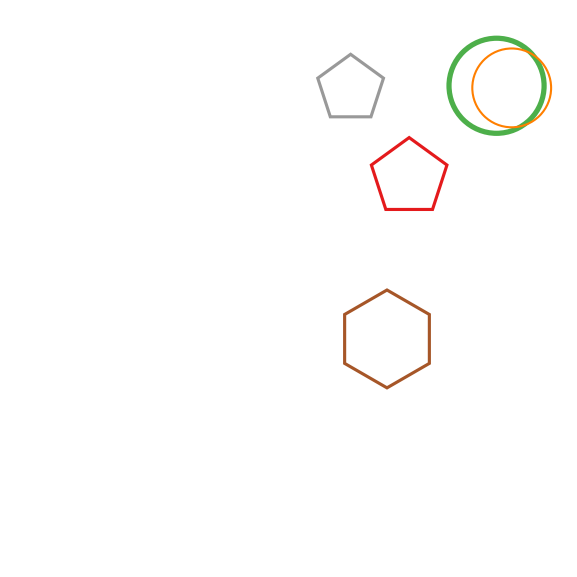[{"shape": "pentagon", "thickness": 1.5, "radius": 0.34, "center": [0.709, 0.692]}, {"shape": "circle", "thickness": 2.5, "radius": 0.41, "center": [0.86, 0.851]}, {"shape": "circle", "thickness": 1, "radius": 0.34, "center": [0.886, 0.847]}, {"shape": "hexagon", "thickness": 1.5, "radius": 0.42, "center": [0.67, 0.412]}, {"shape": "pentagon", "thickness": 1.5, "radius": 0.3, "center": [0.607, 0.845]}]